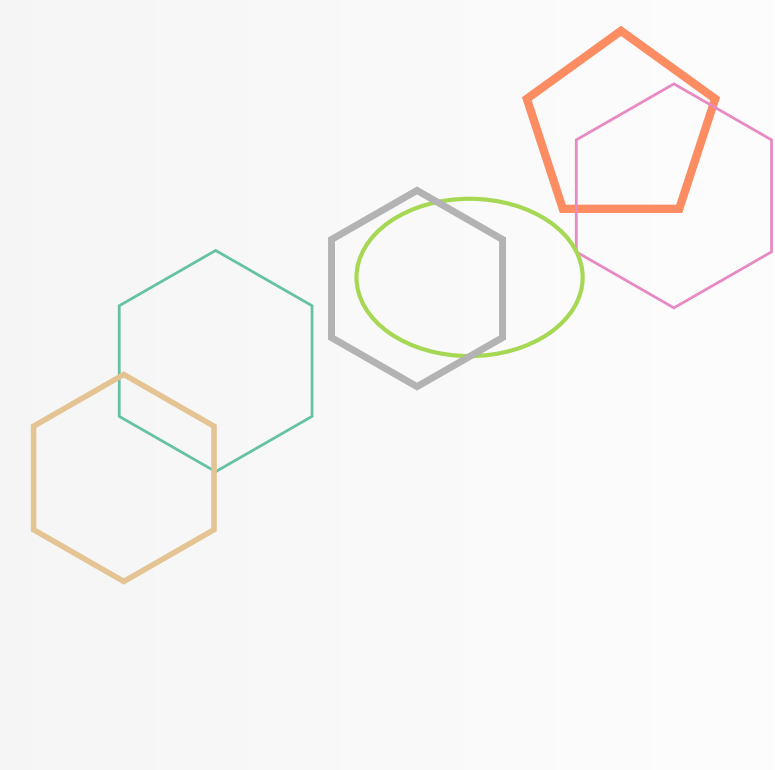[{"shape": "hexagon", "thickness": 1, "radius": 0.72, "center": [0.278, 0.531]}, {"shape": "pentagon", "thickness": 3, "radius": 0.64, "center": [0.801, 0.832]}, {"shape": "hexagon", "thickness": 1, "radius": 0.73, "center": [0.87, 0.746]}, {"shape": "oval", "thickness": 1.5, "radius": 0.73, "center": [0.606, 0.64]}, {"shape": "hexagon", "thickness": 2, "radius": 0.67, "center": [0.16, 0.379]}, {"shape": "hexagon", "thickness": 2.5, "radius": 0.64, "center": [0.538, 0.625]}]